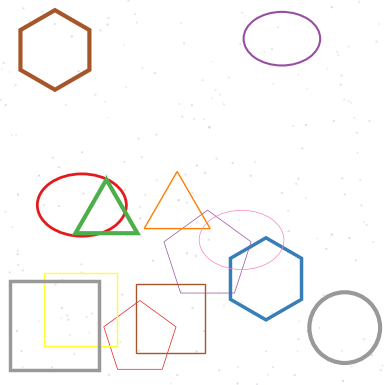[{"shape": "pentagon", "thickness": 0.5, "radius": 0.49, "center": [0.363, 0.121]}, {"shape": "oval", "thickness": 2, "radius": 0.58, "center": [0.213, 0.467]}, {"shape": "hexagon", "thickness": 2.5, "radius": 0.53, "center": [0.691, 0.276]}, {"shape": "triangle", "thickness": 3, "radius": 0.46, "center": [0.276, 0.441]}, {"shape": "oval", "thickness": 1.5, "radius": 0.5, "center": [0.732, 0.9]}, {"shape": "pentagon", "thickness": 0.5, "radius": 0.59, "center": [0.539, 0.335]}, {"shape": "triangle", "thickness": 1, "radius": 0.49, "center": [0.46, 0.456]}, {"shape": "square", "thickness": 1, "radius": 0.48, "center": [0.208, 0.197]}, {"shape": "hexagon", "thickness": 3, "radius": 0.52, "center": [0.143, 0.87]}, {"shape": "square", "thickness": 1, "radius": 0.45, "center": [0.442, 0.172]}, {"shape": "oval", "thickness": 0.5, "radius": 0.55, "center": [0.627, 0.377]}, {"shape": "circle", "thickness": 3, "radius": 0.46, "center": [0.895, 0.149]}, {"shape": "square", "thickness": 2.5, "radius": 0.58, "center": [0.141, 0.155]}]